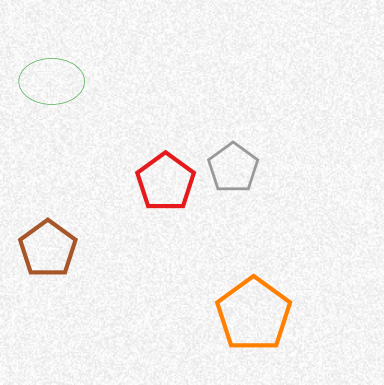[{"shape": "pentagon", "thickness": 3, "radius": 0.39, "center": [0.43, 0.527]}, {"shape": "oval", "thickness": 0.5, "radius": 0.43, "center": [0.134, 0.789]}, {"shape": "pentagon", "thickness": 3, "radius": 0.5, "center": [0.659, 0.184]}, {"shape": "pentagon", "thickness": 3, "radius": 0.38, "center": [0.124, 0.354]}, {"shape": "pentagon", "thickness": 2, "radius": 0.34, "center": [0.606, 0.564]}]